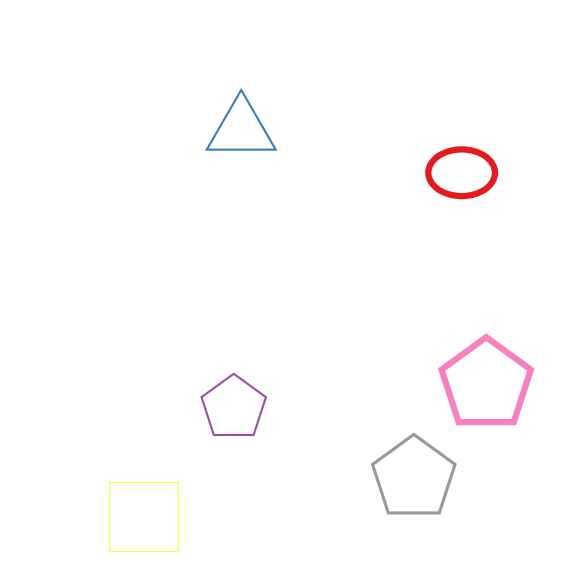[{"shape": "oval", "thickness": 3, "radius": 0.29, "center": [0.799, 0.7]}, {"shape": "triangle", "thickness": 1, "radius": 0.34, "center": [0.418, 0.774]}, {"shape": "pentagon", "thickness": 1, "radius": 0.29, "center": [0.405, 0.293]}, {"shape": "square", "thickness": 0.5, "radius": 0.3, "center": [0.248, 0.105]}, {"shape": "pentagon", "thickness": 3, "radius": 0.41, "center": [0.842, 0.334]}, {"shape": "pentagon", "thickness": 1.5, "radius": 0.38, "center": [0.717, 0.172]}]